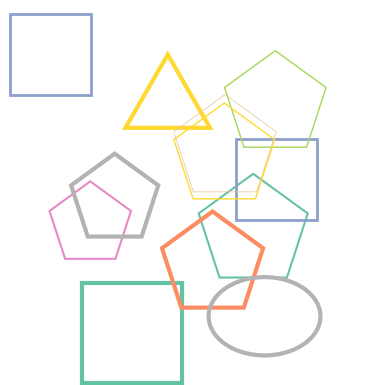[{"shape": "pentagon", "thickness": 1.5, "radius": 0.74, "center": [0.658, 0.4]}, {"shape": "square", "thickness": 3, "radius": 0.65, "center": [0.343, 0.135]}, {"shape": "pentagon", "thickness": 3, "radius": 0.69, "center": [0.552, 0.313]}, {"shape": "square", "thickness": 2, "radius": 0.53, "center": [0.131, 0.859]}, {"shape": "square", "thickness": 2, "radius": 0.53, "center": [0.718, 0.534]}, {"shape": "pentagon", "thickness": 1.5, "radius": 0.56, "center": [0.234, 0.418]}, {"shape": "pentagon", "thickness": 1, "radius": 0.69, "center": [0.715, 0.73]}, {"shape": "pentagon", "thickness": 1, "radius": 0.69, "center": [0.582, 0.595]}, {"shape": "triangle", "thickness": 3, "radius": 0.63, "center": [0.436, 0.731]}, {"shape": "pentagon", "thickness": 0.5, "radius": 0.7, "center": [0.584, 0.615]}, {"shape": "pentagon", "thickness": 3, "radius": 0.59, "center": [0.298, 0.482]}, {"shape": "oval", "thickness": 3, "radius": 0.73, "center": [0.687, 0.179]}]